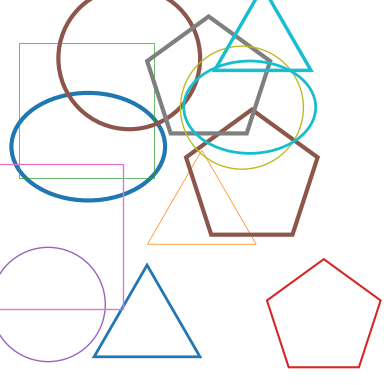[{"shape": "oval", "thickness": 3, "radius": 1.0, "center": [0.229, 0.619]}, {"shape": "triangle", "thickness": 2, "radius": 0.79, "center": [0.382, 0.153]}, {"shape": "triangle", "thickness": 0.5, "radius": 0.81, "center": [0.524, 0.447]}, {"shape": "square", "thickness": 0.5, "radius": 0.88, "center": [0.224, 0.713]}, {"shape": "pentagon", "thickness": 1.5, "radius": 0.78, "center": [0.841, 0.172]}, {"shape": "circle", "thickness": 1, "radius": 0.74, "center": [0.125, 0.209]}, {"shape": "circle", "thickness": 3, "radius": 0.92, "center": [0.336, 0.848]}, {"shape": "pentagon", "thickness": 3, "radius": 0.9, "center": [0.654, 0.536]}, {"shape": "square", "thickness": 1, "radius": 0.94, "center": [0.13, 0.386]}, {"shape": "pentagon", "thickness": 3, "radius": 0.84, "center": [0.542, 0.789]}, {"shape": "circle", "thickness": 1, "radius": 0.8, "center": [0.628, 0.72]}, {"shape": "oval", "thickness": 2, "radius": 0.86, "center": [0.649, 0.722]}, {"shape": "triangle", "thickness": 2.5, "radius": 0.72, "center": [0.683, 0.889]}]